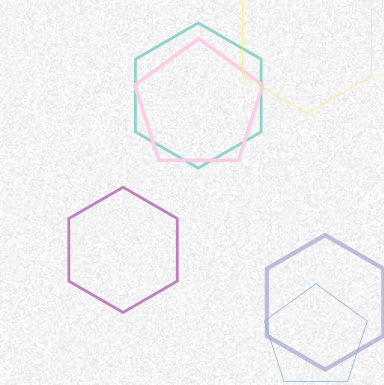[{"shape": "hexagon", "thickness": 2, "radius": 0.94, "center": [0.515, 0.752]}, {"shape": "hexagon", "thickness": 3, "radius": 0.87, "center": [0.845, 0.215]}, {"shape": "pentagon", "thickness": 0.5, "radius": 0.7, "center": [0.82, 0.123]}, {"shape": "pentagon", "thickness": 2.5, "radius": 0.87, "center": [0.516, 0.725]}, {"shape": "hexagon", "thickness": 2, "radius": 0.81, "center": [0.32, 0.351]}, {"shape": "hexagon", "thickness": 0.5, "radius": 0.97, "center": [0.797, 0.9]}]